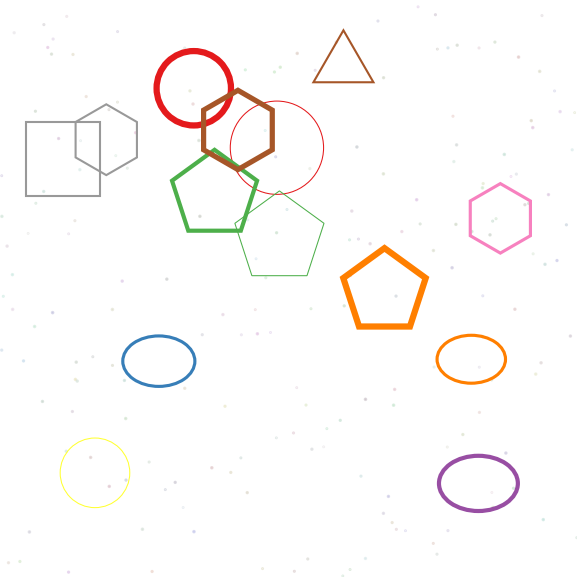[{"shape": "circle", "thickness": 3, "radius": 0.32, "center": [0.336, 0.846]}, {"shape": "circle", "thickness": 0.5, "radius": 0.4, "center": [0.48, 0.743]}, {"shape": "oval", "thickness": 1.5, "radius": 0.31, "center": [0.275, 0.374]}, {"shape": "pentagon", "thickness": 2, "radius": 0.39, "center": [0.372, 0.662]}, {"shape": "pentagon", "thickness": 0.5, "radius": 0.41, "center": [0.484, 0.587]}, {"shape": "oval", "thickness": 2, "radius": 0.34, "center": [0.828, 0.162]}, {"shape": "oval", "thickness": 1.5, "radius": 0.3, "center": [0.816, 0.377]}, {"shape": "pentagon", "thickness": 3, "radius": 0.38, "center": [0.666, 0.494]}, {"shape": "circle", "thickness": 0.5, "radius": 0.3, "center": [0.164, 0.18]}, {"shape": "triangle", "thickness": 1, "radius": 0.3, "center": [0.595, 0.887]}, {"shape": "hexagon", "thickness": 2.5, "radius": 0.34, "center": [0.412, 0.774]}, {"shape": "hexagon", "thickness": 1.5, "radius": 0.3, "center": [0.866, 0.621]}, {"shape": "hexagon", "thickness": 1, "radius": 0.31, "center": [0.184, 0.757]}, {"shape": "square", "thickness": 1, "radius": 0.32, "center": [0.109, 0.723]}]